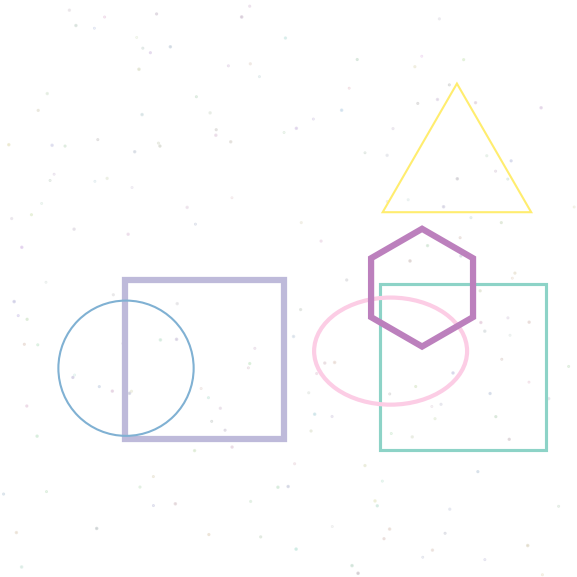[{"shape": "square", "thickness": 1.5, "radius": 0.72, "center": [0.802, 0.363]}, {"shape": "square", "thickness": 3, "radius": 0.69, "center": [0.354, 0.376]}, {"shape": "circle", "thickness": 1, "radius": 0.59, "center": [0.218, 0.362]}, {"shape": "oval", "thickness": 2, "radius": 0.66, "center": [0.676, 0.391]}, {"shape": "hexagon", "thickness": 3, "radius": 0.51, "center": [0.731, 0.501]}, {"shape": "triangle", "thickness": 1, "radius": 0.74, "center": [0.791, 0.706]}]